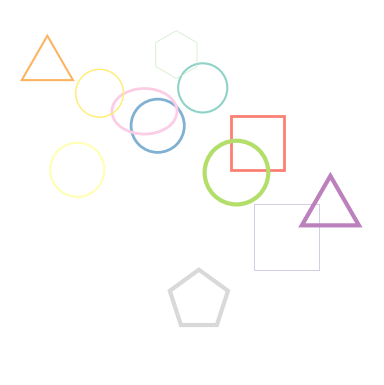[{"shape": "circle", "thickness": 1.5, "radius": 0.32, "center": [0.527, 0.772]}, {"shape": "circle", "thickness": 1.5, "radius": 0.35, "center": [0.201, 0.559]}, {"shape": "square", "thickness": 0.5, "radius": 0.42, "center": [0.744, 0.384]}, {"shape": "square", "thickness": 2, "radius": 0.34, "center": [0.669, 0.629]}, {"shape": "circle", "thickness": 2, "radius": 0.35, "center": [0.41, 0.673]}, {"shape": "triangle", "thickness": 1.5, "radius": 0.38, "center": [0.123, 0.83]}, {"shape": "circle", "thickness": 3, "radius": 0.41, "center": [0.614, 0.552]}, {"shape": "oval", "thickness": 2, "radius": 0.42, "center": [0.375, 0.711]}, {"shape": "pentagon", "thickness": 3, "radius": 0.4, "center": [0.517, 0.22]}, {"shape": "triangle", "thickness": 3, "radius": 0.43, "center": [0.858, 0.457]}, {"shape": "hexagon", "thickness": 0.5, "radius": 0.31, "center": [0.458, 0.858]}, {"shape": "circle", "thickness": 1, "radius": 0.31, "center": [0.259, 0.758]}]